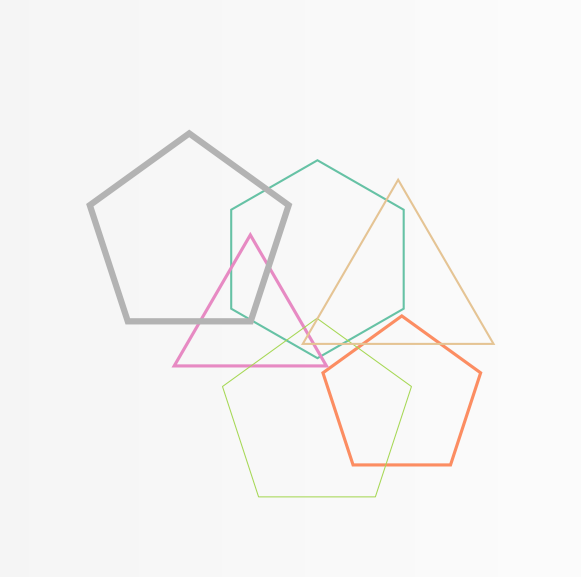[{"shape": "hexagon", "thickness": 1, "radius": 0.86, "center": [0.546, 0.55]}, {"shape": "pentagon", "thickness": 1.5, "radius": 0.71, "center": [0.691, 0.309]}, {"shape": "triangle", "thickness": 1.5, "radius": 0.76, "center": [0.431, 0.441]}, {"shape": "pentagon", "thickness": 0.5, "radius": 0.85, "center": [0.545, 0.277]}, {"shape": "triangle", "thickness": 1, "radius": 0.95, "center": [0.685, 0.498]}, {"shape": "pentagon", "thickness": 3, "radius": 0.9, "center": [0.326, 0.588]}]